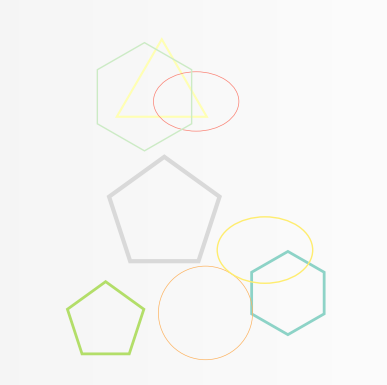[{"shape": "hexagon", "thickness": 2, "radius": 0.54, "center": [0.743, 0.239]}, {"shape": "triangle", "thickness": 1.5, "radius": 0.67, "center": [0.417, 0.764]}, {"shape": "oval", "thickness": 0.5, "radius": 0.55, "center": [0.506, 0.736]}, {"shape": "circle", "thickness": 0.5, "radius": 0.61, "center": [0.53, 0.187]}, {"shape": "pentagon", "thickness": 2, "radius": 0.52, "center": [0.273, 0.165]}, {"shape": "pentagon", "thickness": 3, "radius": 0.75, "center": [0.424, 0.443]}, {"shape": "hexagon", "thickness": 1, "radius": 0.7, "center": [0.373, 0.749]}, {"shape": "oval", "thickness": 1, "radius": 0.62, "center": [0.684, 0.351]}]